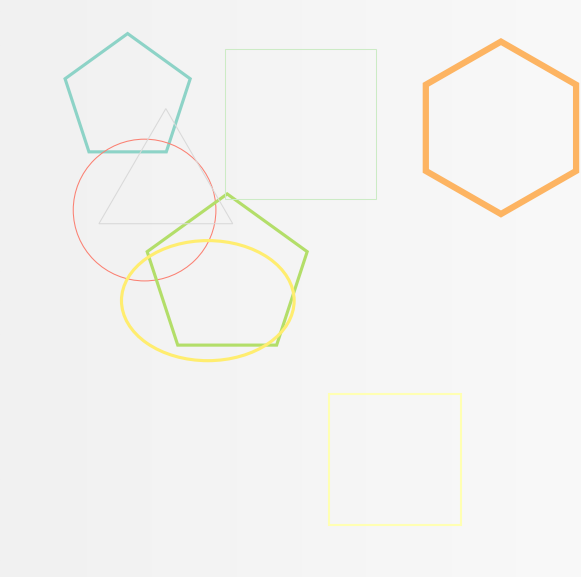[{"shape": "pentagon", "thickness": 1.5, "radius": 0.57, "center": [0.22, 0.828]}, {"shape": "square", "thickness": 1, "radius": 0.57, "center": [0.679, 0.203]}, {"shape": "circle", "thickness": 0.5, "radius": 0.61, "center": [0.249, 0.635]}, {"shape": "hexagon", "thickness": 3, "radius": 0.75, "center": [0.862, 0.778]}, {"shape": "pentagon", "thickness": 1.5, "radius": 0.72, "center": [0.391, 0.519]}, {"shape": "triangle", "thickness": 0.5, "radius": 0.66, "center": [0.285, 0.678]}, {"shape": "square", "thickness": 0.5, "radius": 0.65, "center": [0.517, 0.784]}, {"shape": "oval", "thickness": 1.5, "radius": 0.74, "center": [0.358, 0.479]}]